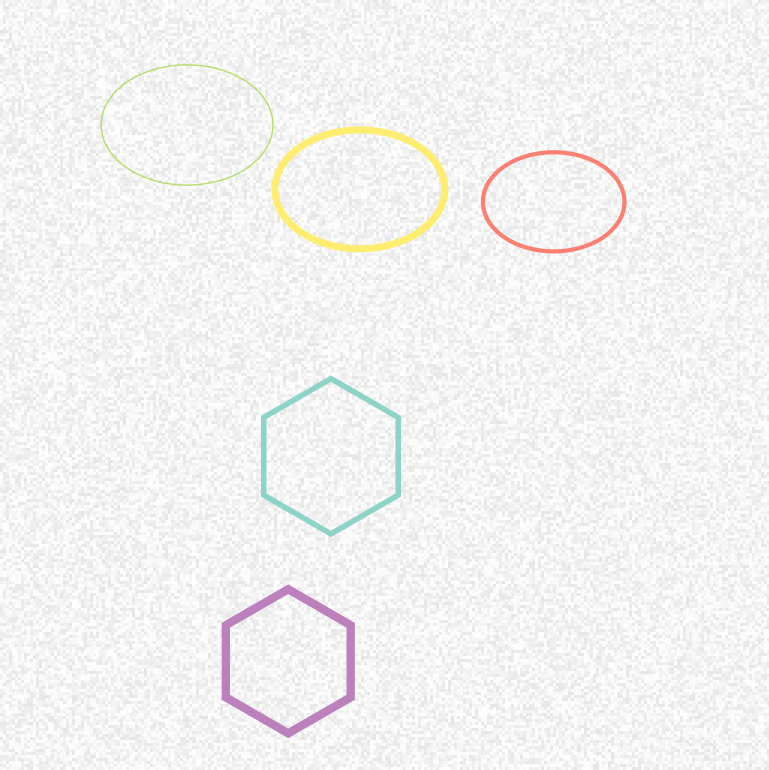[{"shape": "hexagon", "thickness": 2, "radius": 0.5, "center": [0.43, 0.407]}, {"shape": "oval", "thickness": 1.5, "radius": 0.46, "center": [0.719, 0.738]}, {"shape": "oval", "thickness": 0.5, "radius": 0.56, "center": [0.243, 0.838]}, {"shape": "hexagon", "thickness": 3, "radius": 0.47, "center": [0.374, 0.141]}, {"shape": "oval", "thickness": 2.5, "radius": 0.55, "center": [0.467, 0.754]}]